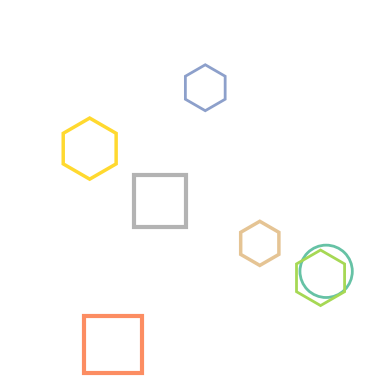[{"shape": "circle", "thickness": 2, "radius": 0.34, "center": [0.847, 0.295]}, {"shape": "square", "thickness": 3, "radius": 0.38, "center": [0.293, 0.105]}, {"shape": "hexagon", "thickness": 2, "radius": 0.3, "center": [0.533, 0.772]}, {"shape": "hexagon", "thickness": 2, "radius": 0.36, "center": [0.833, 0.278]}, {"shape": "hexagon", "thickness": 2.5, "radius": 0.4, "center": [0.233, 0.614]}, {"shape": "hexagon", "thickness": 2.5, "radius": 0.29, "center": [0.675, 0.368]}, {"shape": "square", "thickness": 3, "radius": 0.34, "center": [0.416, 0.477]}]